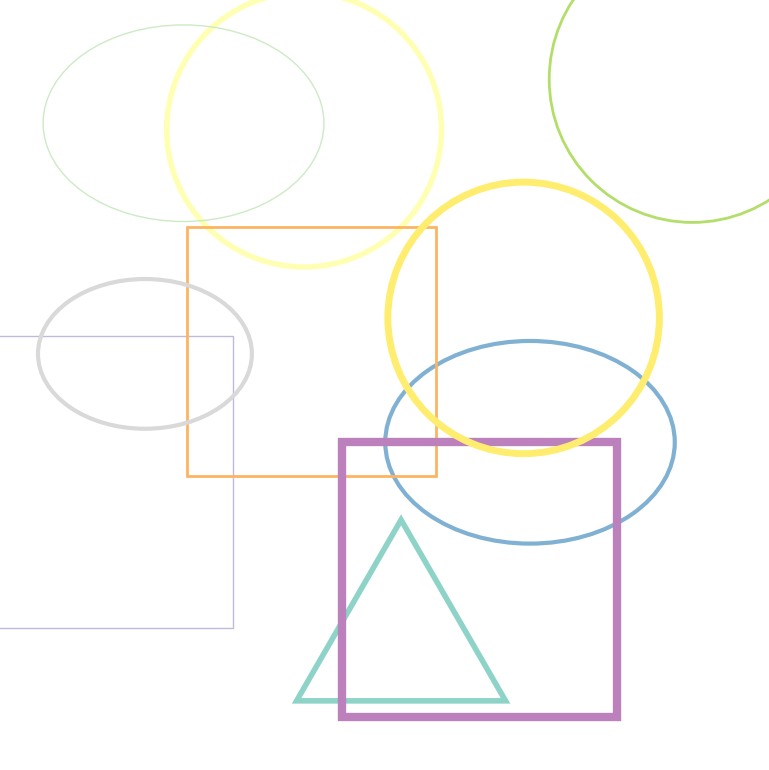[{"shape": "triangle", "thickness": 2, "radius": 0.78, "center": [0.521, 0.168]}, {"shape": "circle", "thickness": 2, "radius": 0.89, "center": [0.395, 0.832]}, {"shape": "square", "thickness": 0.5, "radius": 0.95, "center": [0.113, 0.374]}, {"shape": "oval", "thickness": 1.5, "radius": 0.94, "center": [0.688, 0.426]}, {"shape": "square", "thickness": 1, "radius": 0.81, "center": [0.404, 0.544]}, {"shape": "circle", "thickness": 1, "radius": 0.93, "center": [0.899, 0.897]}, {"shape": "oval", "thickness": 1.5, "radius": 0.69, "center": [0.188, 0.54]}, {"shape": "square", "thickness": 3, "radius": 0.89, "center": [0.623, 0.247]}, {"shape": "oval", "thickness": 0.5, "radius": 0.91, "center": [0.238, 0.84]}, {"shape": "circle", "thickness": 2.5, "radius": 0.88, "center": [0.68, 0.587]}]